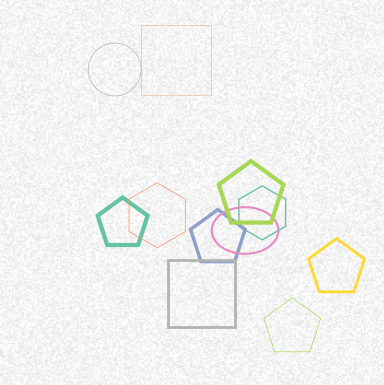[{"shape": "hexagon", "thickness": 1, "radius": 0.35, "center": [0.681, 0.447]}, {"shape": "pentagon", "thickness": 3, "radius": 0.34, "center": [0.319, 0.419]}, {"shape": "hexagon", "thickness": 0.5, "radius": 0.42, "center": [0.408, 0.441]}, {"shape": "pentagon", "thickness": 2.5, "radius": 0.37, "center": [0.566, 0.381]}, {"shape": "oval", "thickness": 1.5, "radius": 0.43, "center": [0.636, 0.401]}, {"shape": "pentagon", "thickness": 3, "radius": 0.44, "center": [0.652, 0.493]}, {"shape": "pentagon", "thickness": 0.5, "radius": 0.39, "center": [0.759, 0.149]}, {"shape": "pentagon", "thickness": 2, "radius": 0.38, "center": [0.874, 0.304]}, {"shape": "square", "thickness": 0.5, "radius": 0.45, "center": [0.457, 0.845]}, {"shape": "square", "thickness": 2, "radius": 0.43, "center": [0.524, 0.238]}, {"shape": "circle", "thickness": 0.5, "radius": 0.34, "center": [0.298, 0.819]}]